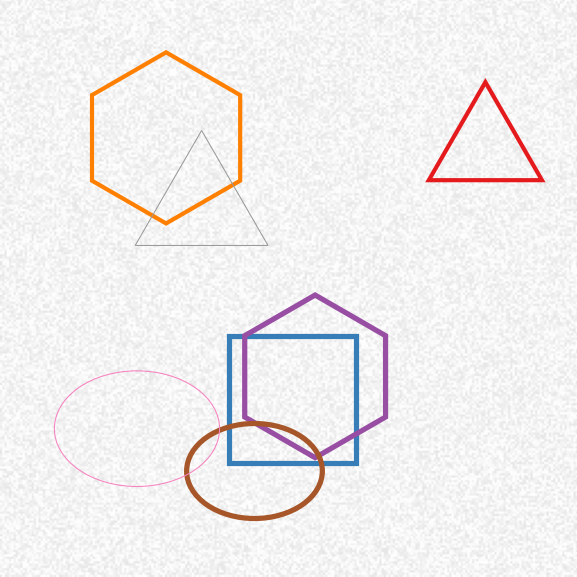[{"shape": "triangle", "thickness": 2, "radius": 0.57, "center": [0.84, 0.744]}, {"shape": "square", "thickness": 2.5, "radius": 0.55, "center": [0.507, 0.307]}, {"shape": "hexagon", "thickness": 2.5, "radius": 0.7, "center": [0.546, 0.347]}, {"shape": "hexagon", "thickness": 2, "radius": 0.74, "center": [0.288, 0.76]}, {"shape": "oval", "thickness": 2.5, "radius": 0.59, "center": [0.441, 0.184]}, {"shape": "oval", "thickness": 0.5, "radius": 0.72, "center": [0.237, 0.257]}, {"shape": "triangle", "thickness": 0.5, "radius": 0.66, "center": [0.349, 0.64]}]